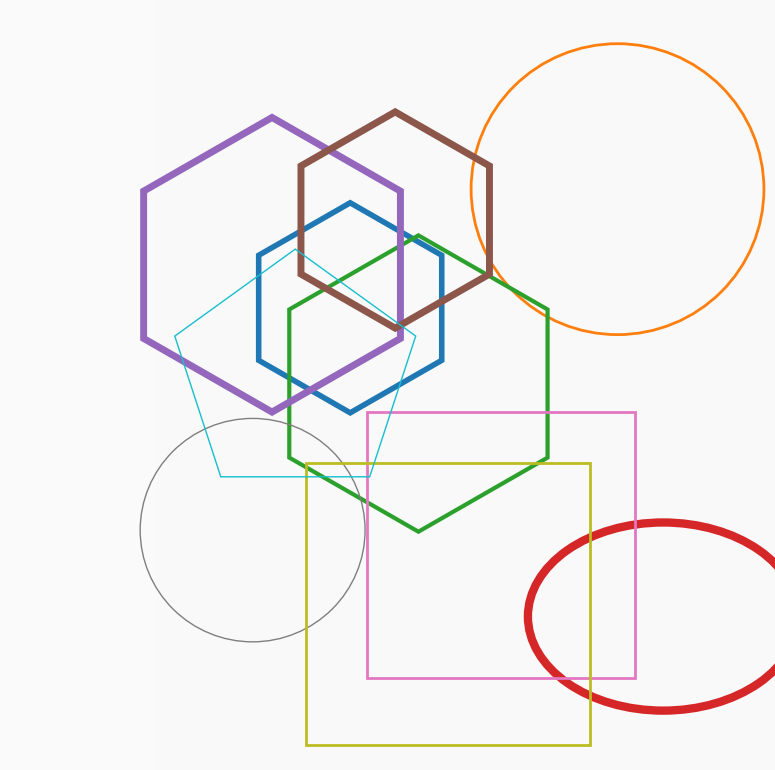[{"shape": "hexagon", "thickness": 2, "radius": 0.68, "center": [0.452, 0.6]}, {"shape": "circle", "thickness": 1, "radius": 0.94, "center": [0.797, 0.754]}, {"shape": "hexagon", "thickness": 1.5, "radius": 0.96, "center": [0.54, 0.502]}, {"shape": "oval", "thickness": 3, "radius": 0.87, "center": [0.856, 0.199]}, {"shape": "hexagon", "thickness": 2.5, "radius": 0.96, "center": [0.351, 0.656]}, {"shape": "hexagon", "thickness": 2.5, "radius": 0.7, "center": [0.51, 0.714]}, {"shape": "square", "thickness": 1, "radius": 0.86, "center": [0.646, 0.292]}, {"shape": "circle", "thickness": 0.5, "radius": 0.73, "center": [0.326, 0.312]}, {"shape": "square", "thickness": 1, "radius": 0.92, "center": [0.579, 0.215]}, {"shape": "pentagon", "thickness": 0.5, "radius": 0.82, "center": [0.381, 0.513]}]